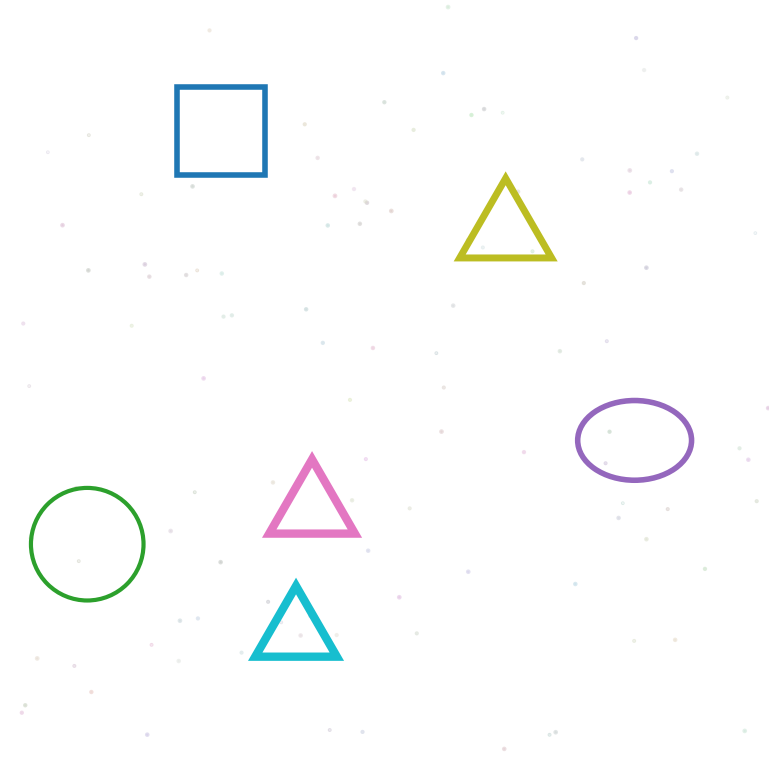[{"shape": "square", "thickness": 2, "radius": 0.29, "center": [0.287, 0.83]}, {"shape": "circle", "thickness": 1.5, "radius": 0.37, "center": [0.113, 0.293]}, {"shape": "oval", "thickness": 2, "radius": 0.37, "center": [0.824, 0.428]}, {"shape": "triangle", "thickness": 3, "radius": 0.32, "center": [0.405, 0.339]}, {"shape": "triangle", "thickness": 2.5, "radius": 0.34, "center": [0.657, 0.699]}, {"shape": "triangle", "thickness": 3, "radius": 0.31, "center": [0.384, 0.178]}]